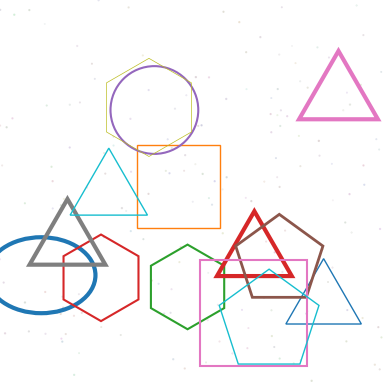[{"shape": "triangle", "thickness": 1, "radius": 0.57, "center": [0.841, 0.215]}, {"shape": "oval", "thickness": 3, "radius": 0.7, "center": [0.107, 0.285]}, {"shape": "square", "thickness": 1, "radius": 0.54, "center": [0.463, 0.515]}, {"shape": "hexagon", "thickness": 1.5, "radius": 0.55, "center": [0.487, 0.255]}, {"shape": "triangle", "thickness": 3, "radius": 0.56, "center": [0.661, 0.339]}, {"shape": "hexagon", "thickness": 1.5, "radius": 0.56, "center": [0.262, 0.278]}, {"shape": "circle", "thickness": 1.5, "radius": 0.57, "center": [0.401, 0.714]}, {"shape": "pentagon", "thickness": 2, "radius": 0.6, "center": [0.725, 0.324]}, {"shape": "square", "thickness": 1.5, "radius": 0.69, "center": [0.658, 0.186]}, {"shape": "triangle", "thickness": 3, "radius": 0.59, "center": [0.879, 0.749]}, {"shape": "triangle", "thickness": 3, "radius": 0.57, "center": [0.175, 0.369]}, {"shape": "hexagon", "thickness": 0.5, "radius": 0.64, "center": [0.387, 0.721]}, {"shape": "triangle", "thickness": 1, "radius": 0.58, "center": [0.283, 0.499]}, {"shape": "pentagon", "thickness": 1, "radius": 0.68, "center": [0.699, 0.165]}]